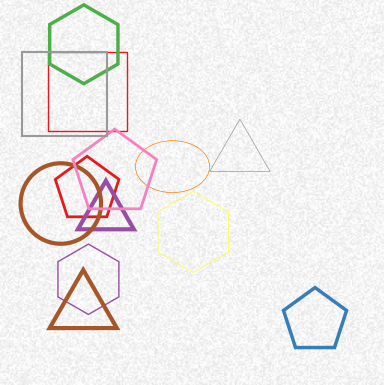[{"shape": "pentagon", "thickness": 2, "radius": 0.43, "center": [0.226, 0.507]}, {"shape": "square", "thickness": 1, "radius": 0.51, "center": [0.227, 0.761]}, {"shape": "pentagon", "thickness": 2.5, "radius": 0.43, "center": [0.818, 0.167]}, {"shape": "hexagon", "thickness": 2.5, "radius": 0.51, "center": [0.218, 0.885]}, {"shape": "hexagon", "thickness": 1, "radius": 0.46, "center": [0.23, 0.275]}, {"shape": "triangle", "thickness": 3, "radius": 0.42, "center": [0.275, 0.446]}, {"shape": "oval", "thickness": 0.5, "radius": 0.48, "center": [0.448, 0.567]}, {"shape": "hexagon", "thickness": 0.5, "radius": 0.53, "center": [0.502, 0.397]}, {"shape": "circle", "thickness": 3, "radius": 0.52, "center": [0.158, 0.471]}, {"shape": "triangle", "thickness": 3, "radius": 0.5, "center": [0.216, 0.198]}, {"shape": "pentagon", "thickness": 2, "radius": 0.57, "center": [0.298, 0.55]}, {"shape": "square", "thickness": 1.5, "radius": 0.55, "center": [0.167, 0.755]}, {"shape": "triangle", "thickness": 0.5, "radius": 0.45, "center": [0.623, 0.6]}]